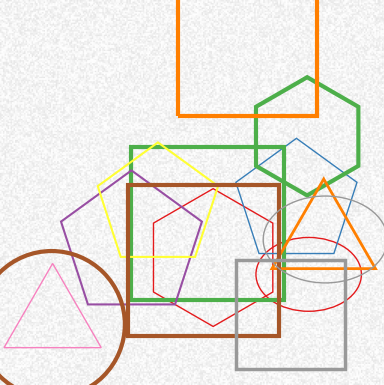[{"shape": "oval", "thickness": 1, "radius": 0.68, "center": [0.802, 0.287]}, {"shape": "hexagon", "thickness": 1, "radius": 0.89, "center": [0.554, 0.331]}, {"shape": "pentagon", "thickness": 1, "radius": 0.83, "center": [0.77, 0.475]}, {"shape": "hexagon", "thickness": 3, "radius": 0.77, "center": [0.798, 0.646]}, {"shape": "square", "thickness": 3, "radius": 0.99, "center": [0.54, 0.42]}, {"shape": "pentagon", "thickness": 1.5, "radius": 0.96, "center": [0.341, 0.365]}, {"shape": "square", "thickness": 3, "radius": 0.9, "center": [0.642, 0.879]}, {"shape": "triangle", "thickness": 2, "radius": 0.78, "center": [0.841, 0.38]}, {"shape": "pentagon", "thickness": 1.5, "radius": 0.82, "center": [0.41, 0.466]}, {"shape": "circle", "thickness": 3, "radius": 0.95, "center": [0.134, 0.158]}, {"shape": "square", "thickness": 3, "radius": 0.98, "center": [0.529, 0.324]}, {"shape": "triangle", "thickness": 1, "radius": 0.73, "center": [0.137, 0.17]}, {"shape": "square", "thickness": 2.5, "radius": 0.71, "center": [0.754, 0.184]}, {"shape": "oval", "thickness": 1, "radius": 0.81, "center": [0.845, 0.378]}]